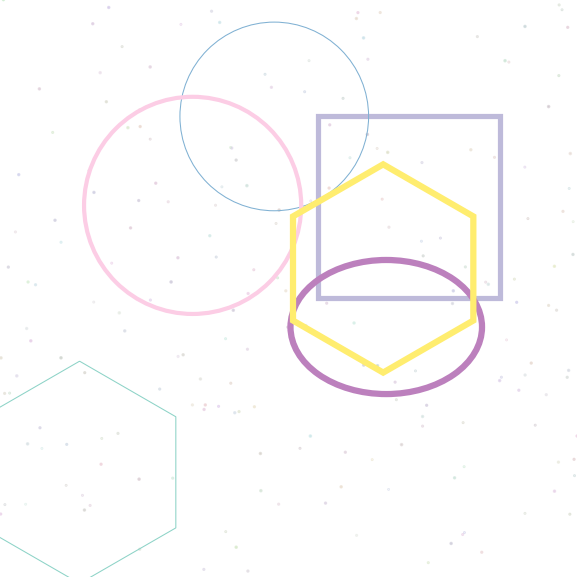[{"shape": "hexagon", "thickness": 0.5, "radius": 0.96, "center": [0.138, 0.181]}, {"shape": "square", "thickness": 2.5, "radius": 0.79, "center": [0.709, 0.641]}, {"shape": "circle", "thickness": 0.5, "radius": 0.82, "center": [0.475, 0.798]}, {"shape": "circle", "thickness": 2, "radius": 0.94, "center": [0.334, 0.643]}, {"shape": "oval", "thickness": 3, "radius": 0.83, "center": [0.669, 0.433]}, {"shape": "hexagon", "thickness": 3, "radius": 0.9, "center": [0.664, 0.534]}]